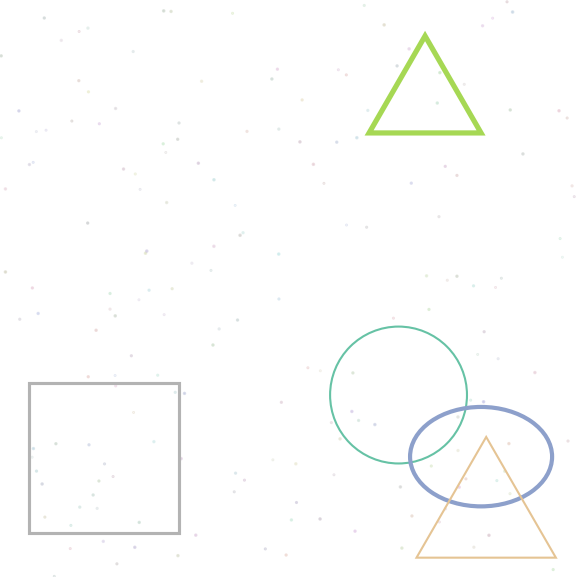[{"shape": "circle", "thickness": 1, "radius": 0.59, "center": [0.69, 0.315]}, {"shape": "oval", "thickness": 2, "radius": 0.61, "center": [0.833, 0.208]}, {"shape": "triangle", "thickness": 2.5, "radius": 0.56, "center": [0.736, 0.825]}, {"shape": "triangle", "thickness": 1, "radius": 0.7, "center": [0.842, 0.103]}, {"shape": "square", "thickness": 1.5, "radius": 0.65, "center": [0.179, 0.206]}]